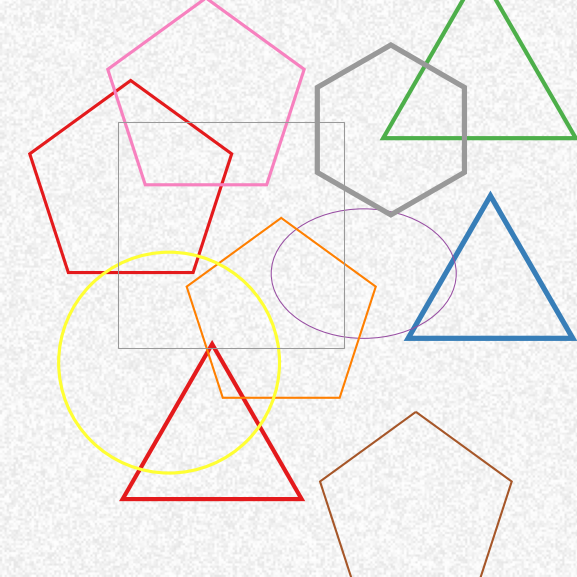[{"shape": "pentagon", "thickness": 1.5, "radius": 0.92, "center": [0.226, 0.676]}, {"shape": "triangle", "thickness": 2, "radius": 0.89, "center": [0.367, 0.224]}, {"shape": "triangle", "thickness": 2.5, "radius": 0.82, "center": [0.849, 0.496]}, {"shape": "triangle", "thickness": 2, "radius": 0.96, "center": [0.83, 0.856]}, {"shape": "oval", "thickness": 0.5, "radius": 0.8, "center": [0.63, 0.525]}, {"shape": "pentagon", "thickness": 1, "radius": 0.86, "center": [0.487, 0.45]}, {"shape": "circle", "thickness": 1.5, "radius": 0.96, "center": [0.293, 0.371]}, {"shape": "pentagon", "thickness": 1, "radius": 0.87, "center": [0.72, 0.111]}, {"shape": "pentagon", "thickness": 1.5, "radius": 0.89, "center": [0.357, 0.824]}, {"shape": "hexagon", "thickness": 2.5, "radius": 0.74, "center": [0.677, 0.774]}, {"shape": "square", "thickness": 0.5, "radius": 0.98, "center": [0.399, 0.593]}]